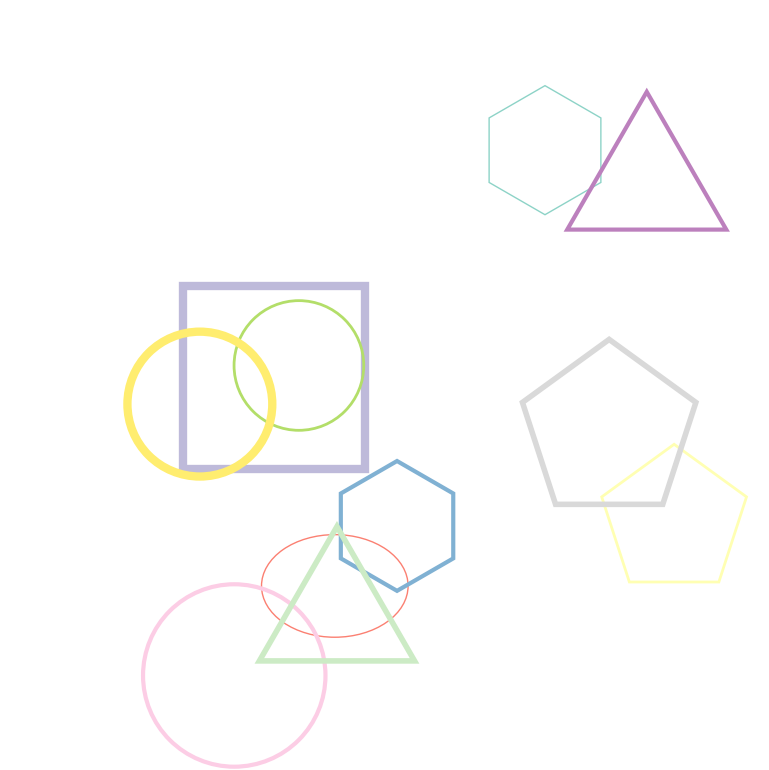[{"shape": "hexagon", "thickness": 0.5, "radius": 0.42, "center": [0.708, 0.805]}, {"shape": "pentagon", "thickness": 1, "radius": 0.49, "center": [0.875, 0.324]}, {"shape": "square", "thickness": 3, "radius": 0.59, "center": [0.356, 0.51]}, {"shape": "oval", "thickness": 0.5, "radius": 0.48, "center": [0.435, 0.239]}, {"shape": "hexagon", "thickness": 1.5, "radius": 0.42, "center": [0.516, 0.317]}, {"shape": "circle", "thickness": 1, "radius": 0.42, "center": [0.388, 0.525]}, {"shape": "circle", "thickness": 1.5, "radius": 0.59, "center": [0.304, 0.123]}, {"shape": "pentagon", "thickness": 2, "radius": 0.59, "center": [0.791, 0.441]}, {"shape": "triangle", "thickness": 1.5, "radius": 0.6, "center": [0.84, 0.761]}, {"shape": "triangle", "thickness": 2, "radius": 0.58, "center": [0.438, 0.2]}, {"shape": "circle", "thickness": 3, "radius": 0.47, "center": [0.26, 0.475]}]